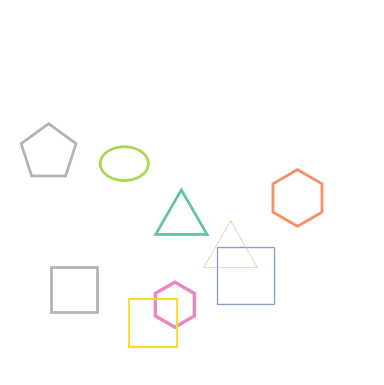[{"shape": "triangle", "thickness": 2, "radius": 0.39, "center": [0.471, 0.43]}, {"shape": "hexagon", "thickness": 2, "radius": 0.37, "center": [0.773, 0.486]}, {"shape": "square", "thickness": 1, "radius": 0.37, "center": [0.639, 0.283]}, {"shape": "hexagon", "thickness": 2.5, "radius": 0.29, "center": [0.454, 0.209]}, {"shape": "oval", "thickness": 2, "radius": 0.31, "center": [0.323, 0.575]}, {"shape": "square", "thickness": 1.5, "radius": 0.31, "center": [0.398, 0.162]}, {"shape": "triangle", "thickness": 0.5, "radius": 0.41, "center": [0.599, 0.345]}, {"shape": "pentagon", "thickness": 2, "radius": 0.38, "center": [0.126, 0.604]}, {"shape": "square", "thickness": 2, "radius": 0.3, "center": [0.191, 0.248]}]